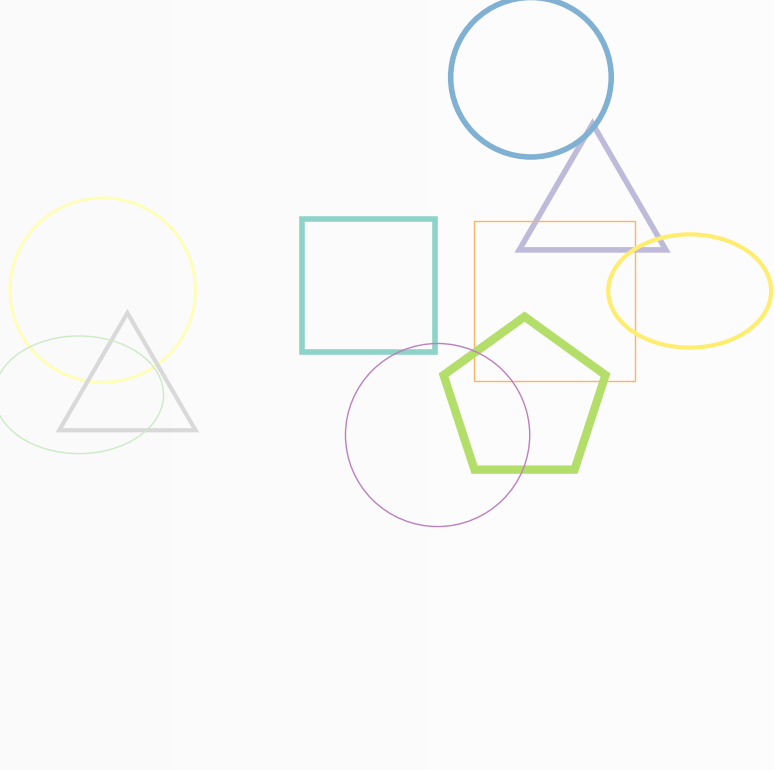[{"shape": "square", "thickness": 2, "radius": 0.43, "center": [0.476, 0.629]}, {"shape": "circle", "thickness": 1, "radius": 0.6, "center": [0.132, 0.623]}, {"shape": "triangle", "thickness": 2, "radius": 0.55, "center": [0.765, 0.73]}, {"shape": "circle", "thickness": 2, "radius": 0.52, "center": [0.685, 0.9]}, {"shape": "square", "thickness": 0.5, "radius": 0.52, "center": [0.716, 0.609]}, {"shape": "pentagon", "thickness": 3, "radius": 0.55, "center": [0.677, 0.479]}, {"shape": "triangle", "thickness": 1.5, "radius": 0.51, "center": [0.164, 0.492]}, {"shape": "circle", "thickness": 0.5, "radius": 0.59, "center": [0.565, 0.435]}, {"shape": "oval", "thickness": 0.5, "radius": 0.55, "center": [0.102, 0.487]}, {"shape": "oval", "thickness": 1.5, "radius": 0.53, "center": [0.89, 0.622]}]